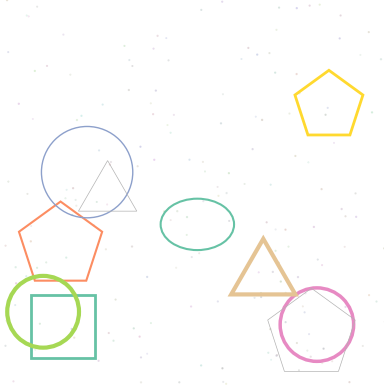[{"shape": "square", "thickness": 2, "radius": 0.41, "center": [0.164, 0.152]}, {"shape": "oval", "thickness": 1.5, "radius": 0.48, "center": [0.513, 0.417]}, {"shape": "pentagon", "thickness": 1.5, "radius": 0.57, "center": [0.157, 0.363]}, {"shape": "circle", "thickness": 1, "radius": 0.59, "center": [0.226, 0.553]}, {"shape": "circle", "thickness": 2.5, "radius": 0.48, "center": [0.823, 0.157]}, {"shape": "circle", "thickness": 3, "radius": 0.47, "center": [0.112, 0.19]}, {"shape": "pentagon", "thickness": 2, "radius": 0.46, "center": [0.854, 0.725]}, {"shape": "triangle", "thickness": 3, "radius": 0.48, "center": [0.684, 0.283]}, {"shape": "triangle", "thickness": 0.5, "radius": 0.44, "center": [0.28, 0.495]}, {"shape": "pentagon", "thickness": 0.5, "radius": 0.6, "center": [0.809, 0.132]}]